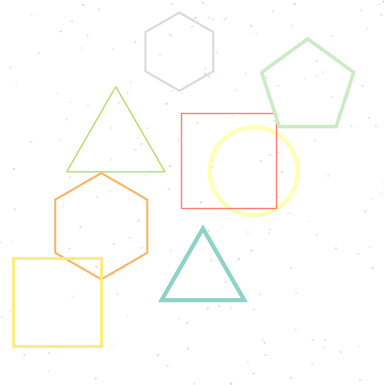[{"shape": "triangle", "thickness": 3, "radius": 0.62, "center": [0.527, 0.282]}, {"shape": "circle", "thickness": 3, "radius": 0.57, "center": [0.659, 0.555]}, {"shape": "square", "thickness": 1, "radius": 0.62, "center": [0.594, 0.583]}, {"shape": "hexagon", "thickness": 1.5, "radius": 0.69, "center": [0.263, 0.412]}, {"shape": "triangle", "thickness": 1, "radius": 0.74, "center": [0.301, 0.627]}, {"shape": "hexagon", "thickness": 1.5, "radius": 0.51, "center": [0.466, 0.866]}, {"shape": "pentagon", "thickness": 2.5, "radius": 0.63, "center": [0.799, 0.773]}, {"shape": "square", "thickness": 2, "radius": 0.57, "center": [0.147, 0.215]}]